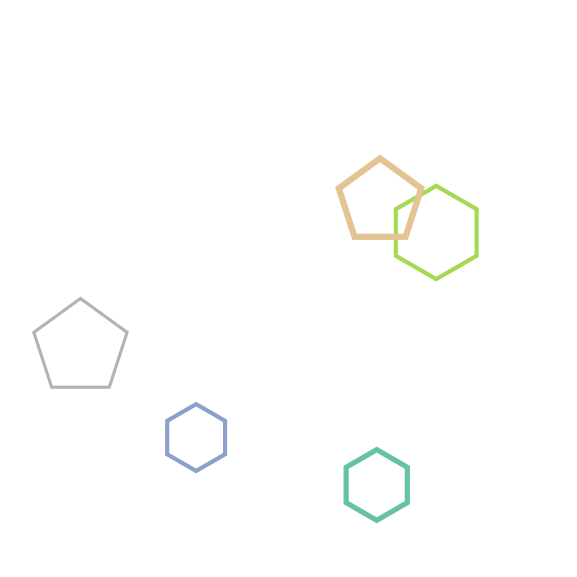[{"shape": "hexagon", "thickness": 2.5, "radius": 0.31, "center": [0.652, 0.159]}, {"shape": "hexagon", "thickness": 2, "radius": 0.29, "center": [0.34, 0.241]}, {"shape": "hexagon", "thickness": 2, "radius": 0.4, "center": [0.755, 0.597]}, {"shape": "pentagon", "thickness": 3, "radius": 0.38, "center": [0.658, 0.65]}, {"shape": "pentagon", "thickness": 1.5, "radius": 0.42, "center": [0.139, 0.397]}]